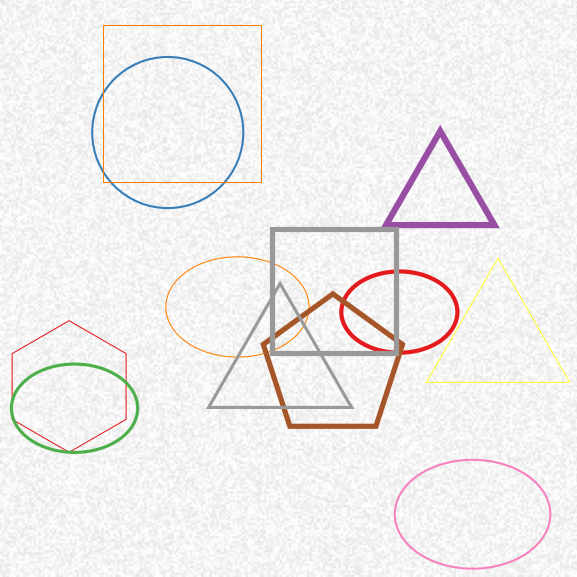[{"shape": "hexagon", "thickness": 0.5, "radius": 0.57, "center": [0.12, 0.33]}, {"shape": "oval", "thickness": 2, "radius": 0.5, "center": [0.692, 0.459]}, {"shape": "circle", "thickness": 1, "radius": 0.65, "center": [0.29, 0.77]}, {"shape": "oval", "thickness": 1.5, "radius": 0.55, "center": [0.129, 0.292]}, {"shape": "triangle", "thickness": 3, "radius": 0.54, "center": [0.762, 0.664]}, {"shape": "square", "thickness": 0.5, "radius": 0.68, "center": [0.315, 0.82]}, {"shape": "oval", "thickness": 0.5, "radius": 0.62, "center": [0.411, 0.468]}, {"shape": "triangle", "thickness": 0.5, "radius": 0.72, "center": [0.862, 0.409]}, {"shape": "pentagon", "thickness": 2.5, "radius": 0.63, "center": [0.576, 0.364]}, {"shape": "oval", "thickness": 1, "radius": 0.67, "center": [0.818, 0.109]}, {"shape": "triangle", "thickness": 1.5, "radius": 0.71, "center": [0.485, 0.365]}, {"shape": "square", "thickness": 2.5, "radius": 0.54, "center": [0.579, 0.496]}]